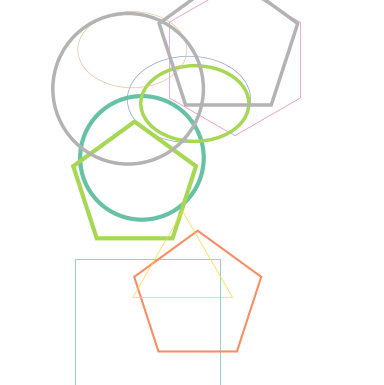[{"shape": "square", "thickness": 0.5, "radius": 0.94, "center": [0.383, 0.14]}, {"shape": "circle", "thickness": 3, "radius": 0.8, "center": [0.369, 0.59]}, {"shape": "pentagon", "thickness": 1.5, "radius": 0.87, "center": [0.514, 0.227]}, {"shape": "oval", "thickness": 0.5, "radius": 0.8, "center": [0.491, 0.742]}, {"shape": "hexagon", "thickness": 0.5, "radius": 0.98, "center": [0.61, 0.844]}, {"shape": "oval", "thickness": 2.5, "radius": 0.7, "center": [0.506, 0.731]}, {"shape": "pentagon", "thickness": 3, "radius": 0.84, "center": [0.35, 0.517]}, {"shape": "triangle", "thickness": 0.5, "radius": 0.75, "center": [0.474, 0.302]}, {"shape": "oval", "thickness": 0.5, "radius": 0.71, "center": [0.344, 0.871]}, {"shape": "circle", "thickness": 2.5, "radius": 0.98, "center": [0.333, 0.769]}, {"shape": "pentagon", "thickness": 2.5, "radius": 0.95, "center": [0.593, 0.88]}]